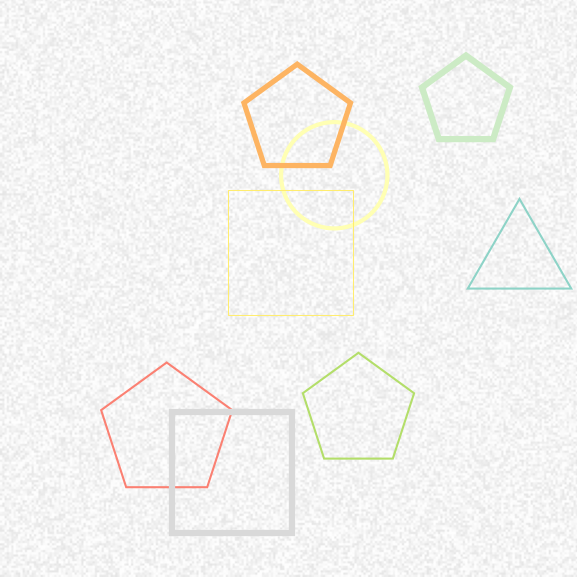[{"shape": "triangle", "thickness": 1, "radius": 0.52, "center": [0.9, 0.551]}, {"shape": "circle", "thickness": 2, "radius": 0.46, "center": [0.579, 0.696]}, {"shape": "pentagon", "thickness": 1, "radius": 0.6, "center": [0.289, 0.252]}, {"shape": "pentagon", "thickness": 2.5, "radius": 0.49, "center": [0.515, 0.791]}, {"shape": "pentagon", "thickness": 1, "radius": 0.51, "center": [0.621, 0.287]}, {"shape": "square", "thickness": 3, "radius": 0.52, "center": [0.401, 0.181]}, {"shape": "pentagon", "thickness": 3, "radius": 0.4, "center": [0.807, 0.823]}, {"shape": "square", "thickness": 0.5, "radius": 0.54, "center": [0.503, 0.562]}]